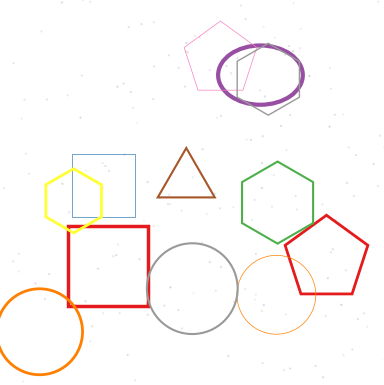[{"shape": "square", "thickness": 2.5, "radius": 0.52, "center": [0.28, 0.309]}, {"shape": "pentagon", "thickness": 2, "radius": 0.56, "center": [0.848, 0.328]}, {"shape": "square", "thickness": 0.5, "radius": 0.41, "center": [0.269, 0.519]}, {"shape": "hexagon", "thickness": 1.5, "radius": 0.53, "center": [0.721, 0.474]}, {"shape": "oval", "thickness": 3, "radius": 0.55, "center": [0.677, 0.805]}, {"shape": "circle", "thickness": 2, "radius": 0.56, "center": [0.103, 0.138]}, {"shape": "circle", "thickness": 0.5, "radius": 0.51, "center": [0.718, 0.234]}, {"shape": "hexagon", "thickness": 2, "radius": 0.42, "center": [0.191, 0.478]}, {"shape": "triangle", "thickness": 1.5, "radius": 0.43, "center": [0.484, 0.53]}, {"shape": "pentagon", "thickness": 0.5, "radius": 0.5, "center": [0.573, 0.846]}, {"shape": "hexagon", "thickness": 1, "radius": 0.47, "center": [0.697, 0.794]}, {"shape": "circle", "thickness": 1.5, "radius": 0.59, "center": [0.499, 0.25]}]